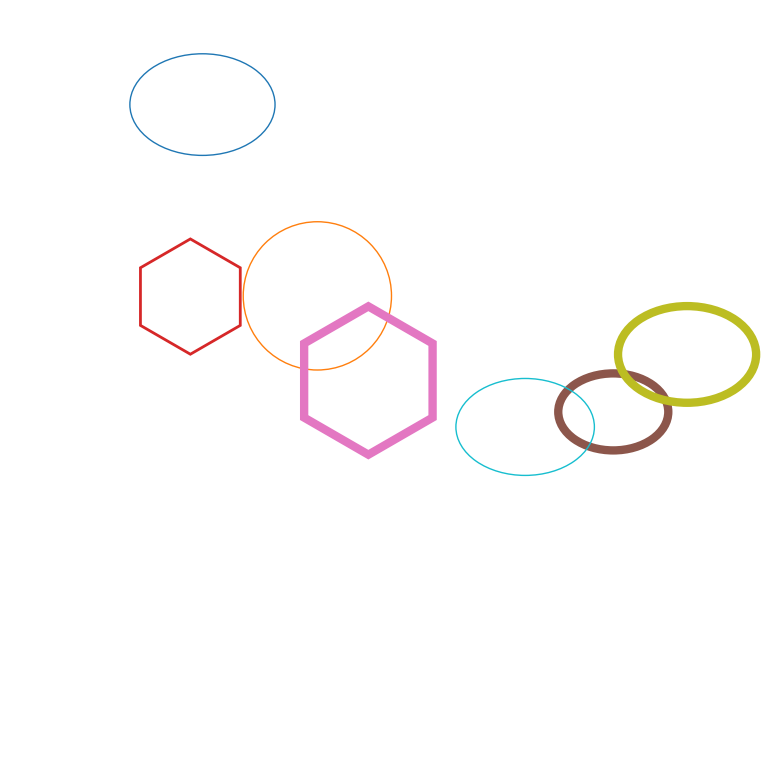[{"shape": "oval", "thickness": 0.5, "radius": 0.47, "center": [0.263, 0.864]}, {"shape": "circle", "thickness": 0.5, "radius": 0.48, "center": [0.412, 0.616]}, {"shape": "hexagon", "thickness": 1, "radius": 0.37, "center": [0.247, 0.615]}, {"shape": "oval", "thickness": 3, "radius": 0.36, "center": [0.796, 0.465]}, {"shape": "hexagon", "thickness": 3, "radius": 0.48, "center": [0.478, 0.506]}, {"shape": "oval", "thickness": 3, "radius": 0.45, "center": [0.892, 0.54]}, {"shape": "oval", "thickness": 0.5, "radius": 0.45, "center": [0.682, 0.446]}]